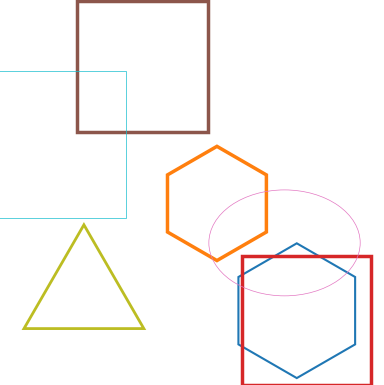[{"shape": "hexagon", "thickness": 1.5, "radius": 0.88, "center": [0.771, 0.193]}, {"shape": "hexagon", "thickness": 2.5, "radius": 0.74, "center": [0.563, 0.472]}, {"shape": "square", "thickness": 2.5, "radius": 0.84, "center": [0.795, 0.168]}, {"shape": "square", "thickness": 2.5, "radius": 0.85, "center": [0.37, 0.827]}, {"shape": "oval", "thickness": 0.5, "radius": 0.98, "center": [0.739, 0.369]}, {"shape": "triangle", "thickness": 2, "radius": 0.9, "center": [0.218, 0.236]}, {"shape": "square", "thickness": 0.5, "radius": 0.95, "center": [0.138, 0.626]}]